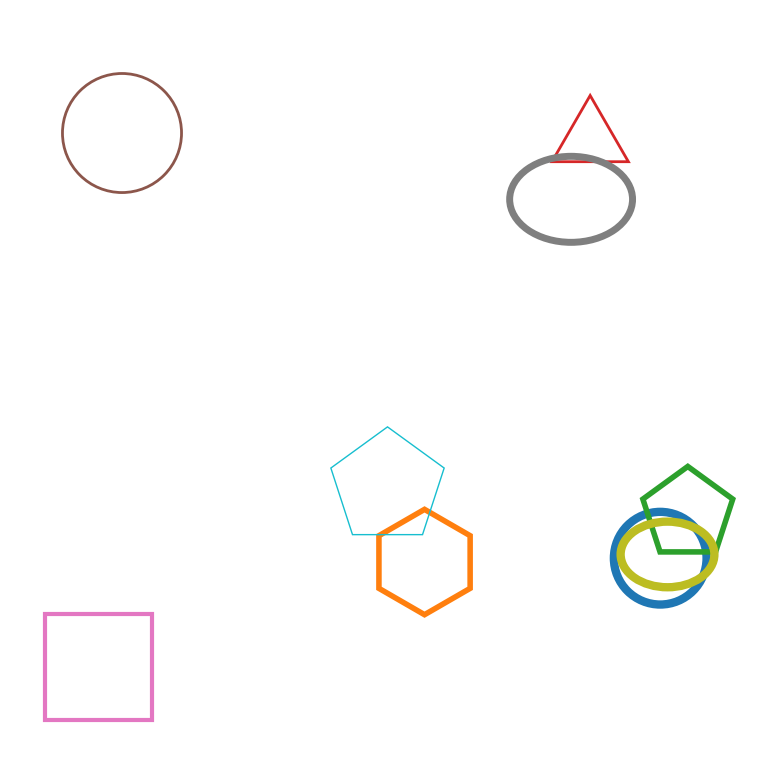[{"shape": "circle", "thickness": 3, "radius": 0.3, "center": [0.857, 0.275]}, {"shape": "hexagon", "thickness": 2, "radius": 0.34, "center": [0.551, 0.27]}, {"shape": "pentagon", "thickness": 2, "radius": 0.31, "center": [0.893, 0.333]}, {"shape": "triangle", "thickness": 1, "radius": 0.29, "center": [0.766, 0.819]}, {"shape": "circle", "thickness": 1, "radius": 0.39, "center": [0.158, 0.827]}, {"shape": "square", "thickness": 1.5, "radius": 0.35, "center": [0.128, 0.134]}, {"shape": "oval", "thickness": 2.5, "radius": 0.4, "center": [0.742, 0.741]}, {"shape": "oval", "thickness": 3, "radius": 0.3, "center": [0.867, 0.28]}, {"shape": "pentagon", "thickness": 0.5, "radius": 0.39, "center": [0.503, 0.368]}]